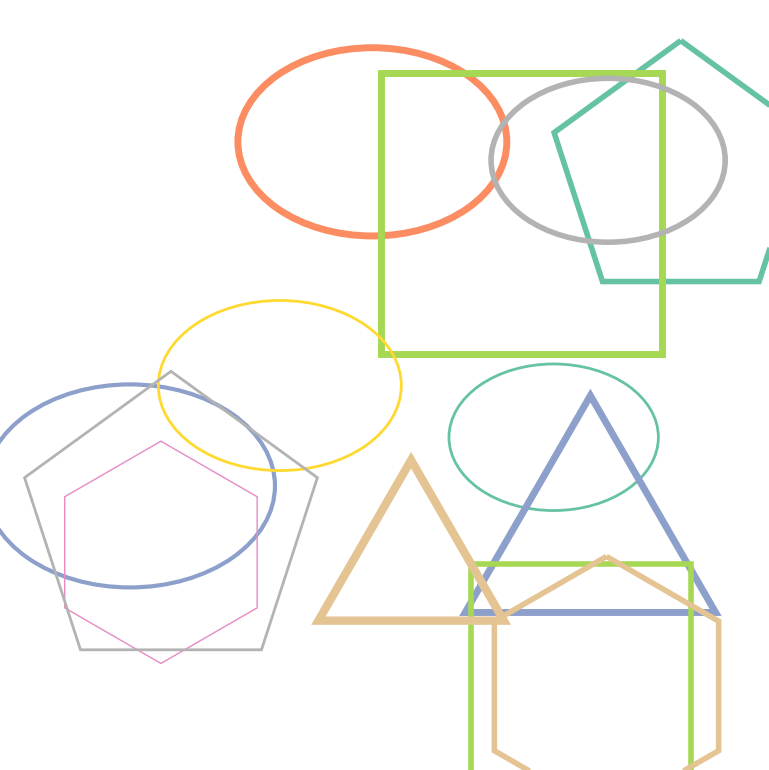[{"shape": "pentagon", "thickness": 2, "radius": 0.86, "center": [0.884, 0.774]}, {"shape": "oval", "thickness": 1, "radius": 0.68, "center": [0.719, 0.432]}, {"shape": "oval", "thickness": 2.5, "radius": 0.87, "center": [0.484, 0.816]}, {"shape": "oval", "thickness": 1.5, "radius": 0.94, "center": [0.169, 0.369]}, {"shape": "triangle", "thickness": 2.5, "radius": 0.94, "center": [0.767, 0.298]}, {"shape": "hexagon", "thickness": 0.5, "radius": 0.72, "center": [0.209, 0.283]}, {"shape": "square", "thickness": 2, "radius": 0.72, "center": [0.755, 0.124]}, {"shape": "square", "thickness": 2.5, "radius": 0.91, "center": [0.678, 0.723]}, {"shape": "oval", "thickness": 1, "radius": 0.79, "center": [0.363, 0.499]}, {"shape": "hexagon", "thickness": 2, "radius": 0.84, "center": [0.788, 0.109]}, {"shape": "triangle", "thickness": 3, "radius": 0.69, "center": [0.534, 0.263]}, {"shape": "pentagon", "thickness": 1, "radius": 1.0, "center": [0.222, 0.318]}, {"shape": "oval", "thickness": 2, "radius": 0.76, "center": [0.79, 0.792]}]